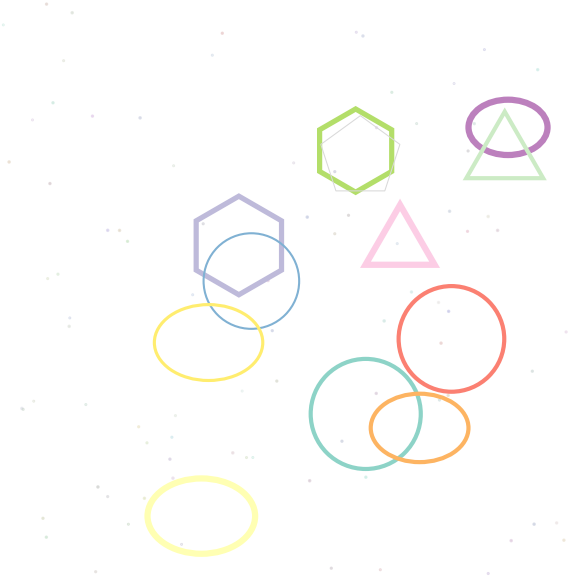[{"shape": "circle", "thickness": 2, "radius": 0.48, "center": [0.633, 0.282]}, {"shape": "oval", "thickness": 3, "radius": 0.47, "center": [0.349, 0.105]}, {"shape": "hexagon", "thickness": 2.5, "radius": 0.43, "center": [0.414, 0.574]}, {"shape": "circle", "thickness": 2, "radius": 0.46, "center": [0.782, 0.412]}, {"shape": "circle", "thickness": 1, "radius": 0.41, "center": [0.435, 0.512]}, {"shape": "oval", "thickness": 2, "radius": 0.42, "center": [0.727, 0.258]}, {"shape": "hexagon", "thickness": 2.5, "radius": 0.36, "center": [0.616, 0.738]}, {"shape": "triangle", "thickness": 3, "radius": 0.35, "center": [0.693, 0.575]}, {"shape": "pentagon", "thickness": 0.5, "radius": 0.36, "center": [0.624, 0.727]}, {"shape": "oval", "thickness": 3, "radius": 0.34, "center": [0.88, 0.779]}, {"shape": "triangle", "thickness": 2, "radius": 0.38, "center": [0.874, 0.729]}, {"shape": "oval", "thickness": 1.5, "radius": 0.47, "center": [0.361, 0.406]}]